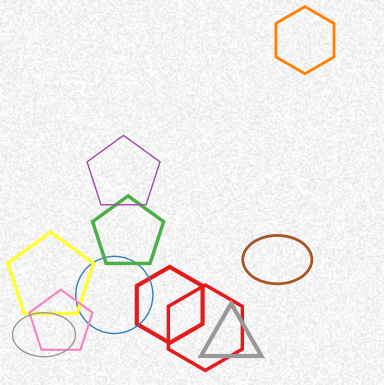[{"shape": "hexagon", "thickness": 2.5, "radius": 0.55, "center": [0.533, 0.149]}, {"shape": "hexagon", "thickness": 3, "radius": 0.49, "center": [0.441, 0.208]}, {"shape": "circle", "thickness": 1, "radius": 0.5, "center": [0.297, 0.234]}, {"shape": "pentagon", "thickness": 2.5, "radius": 0.48, "center": [0.333, 0.394]}, {"shape": "pentagon", "thickness": 1, "radius": 0.5, "center": [0.321, 0.549]}, {"shape": "hexagon", "thickness": 2, "radius": 0.44, "center": [0.792, 0.896]}, {"shape": "pentagon", "thickness": 2.5, "radius": 0.58, "center": [0.132, 0.28]}, {"shape": "oval", "thickness": 2, "radius": 0.45, "center": [0.72, 0.326]}, {"shape": "pentagon", "thickness": 1.5, "radius": 0.43, "center": [0.158, 0.161]}, {"shape": "oval", "thickness": 1, "radius": 0.41, "center": [0.114, 0.131]}, {"shape": "triangle", "thickness": 3, "radius": 0.45, "center": [0.6, 0.121]}]